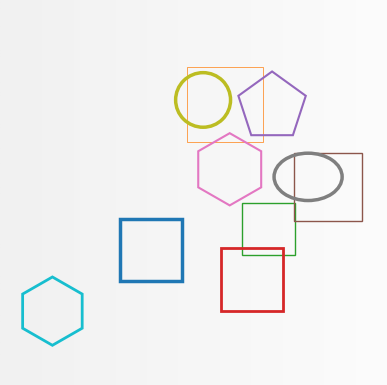[{"shape": "square", "thickness": 2.5, "radius": 0.4, "center": [0.39, 0.35]}, {"shape": "square", "thickness": 0.5, "radius": 0.49, "center": [0.581, 0.728]}, {"shape": "square", "thickness": 1, "radius": 0.34, "center": [0.693, 0.405]}, {"shape": "square", "thickness": 2, "radius": 0.4, "center": [0.651, 0.274]}, {"shape": "pentagon", "thickness": 1.5, "radius": 0.46, "center": [0.702, 0.723]}, {"shape": "square", "thickness": 1, "radius": 0.44, "center": [0.847, 0.513]}, {"shape": "hexagon", "thickness": 1.5, "radius": 0.47, "center": [0.593, 0.56]}, {"shape": "oval", "thickness": 2.5, "radius": 0.44, "center": [0.795, 0.541]}, {"shape": "circle", "thickness": 2.5, "radius": 0.35, "center": [0.524, 0.74]}, {"shape": "hexagon", "thickness": 2, "radius": 0.44, "center": [0.135, 0.192]}]